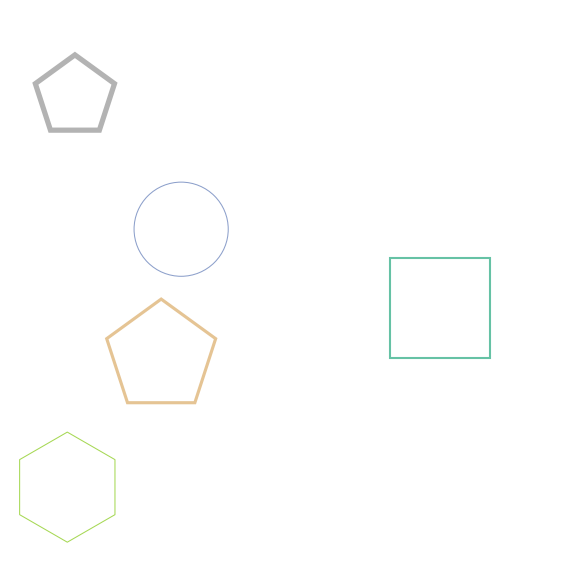[{"shape": "square", "thickness": 1, "radius": 0.43, "center": [0.762, 0.466]}, {"shape": "circle", "thickness": 0.5, "radius": 0.41, "center": [0.314, 0.602]}, {"shape": "hexagon", "thickness": 0.5, "radius": 0.48, "center": [0.117, 0.156]}, {"shape": "pentagon", "thickness": 1.5, "radius": 0.5, "center": [0.279, 0.382]}, {"shape": "pentagon", "thickness": 2.5, "radius": 0.36, "center": [0.13, 0.832]}]